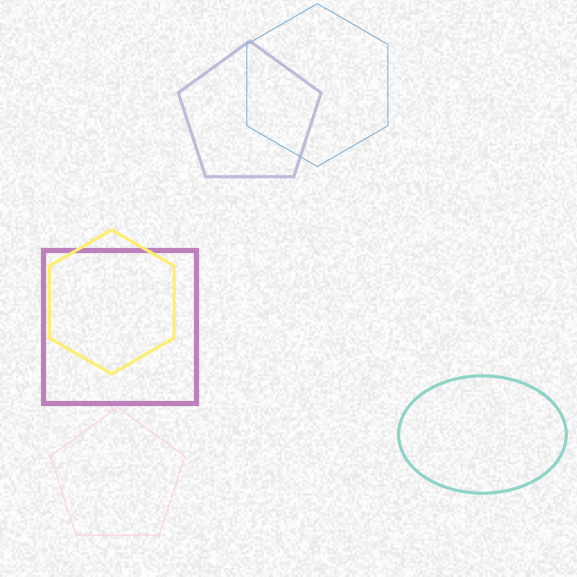[{"shape": "oval", "thickness": 1.5, "radius": 0.73, "center": [0.835, 0.247]}, {"shape": "pentagon", "thickness": 1.5, "radius": 0.65, "center": [0.432, 0.798]}, {"shape": "hexagon", "thickness": 0.5, "radius": 0.71, "center": [0.549, 0.852]}, {"shape": "pentagon", "thickness": 0.5, "radius": 0.61, "center": [0.204, 0.171]}, {"shape": "square", "thickness": 2.5, "radius": 0.66, "center": [0.207, 0.434]}, {"shape": "hexagon", "thickness": 1.5, "radius": 0.62, "center": [0.193, 0.476]}]